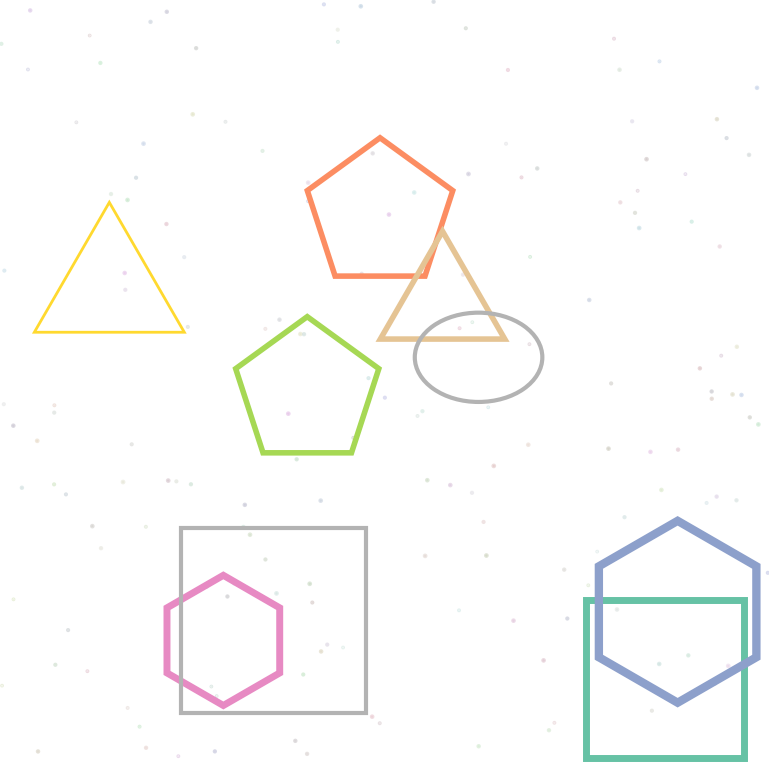[{"shape": "square", "thickness": 2.5, "radius": 0.51, "center": [0.864, 0.118]}, {"shape": "pentagon", "thickness": 2, "radius": 0.5, "center": [0.494, 0.722]}, {"shape": "hexagon", "thickness": 3, "radius": 0.59, "center": [0.88, 0.205]}, {"shape": "hexagon", "thickness": 2.5, "radius": 0.42, "center": [0.29, 0.168]}, {"shape": "pentagon", "thickness": 2, "radius": 0.49, "center": [0.399, 0.491]}, {"shape": "triangle", "thickness": 1, "radius": 0.56, "center": [0.142, 0.625]}, {"shape": "triangle", "thickness": 2, "radius": 0.47, "center": [0.575, 0.606]}, {"shape": "oval", "thickness": 1.5, "radius": 0.41, "center": [0.622, 0.536]}, {"shape": "square", "thickness": 1.5, "radius": 0.6, "center": [0.355, 0.194]}]